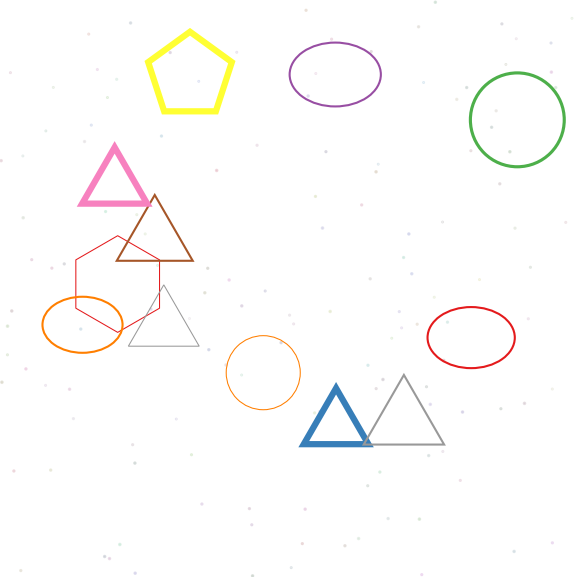[{"shape": "hexagon", "thickness": 0.5, "radius": 0.42, "center": [0.204, 0.507]}, {"shape": "oval", "thickness": 1, "radius": 0.38, "center": [0.816, 0.415]}, {"shape": "triangle", "thickness": 3, "radius": 0.32, "center": [0.582, 0.262]}, {"shape": "circle", "thickness": 1.5, "radius": 0.41, "center": [0.896, 0.792]}, {"shape": "oval", "thickness": 1, "radius": 0.39, "center": [0.581, 0.87]}, {"shape": "circle", "thickness": 0.5, "radius": 0.32, "center": [0.456, 0.354]}, {"shape": "oval", "thickness": 1, "radius": 0.35, "center": [0.143, 0.437]}, {"shape": "pentagon", "thickness": 3, "radius": 0.38, "center": [0.329, 0.868]}, {"shape": "triangle", "thickness": 1, "radius": 0.38, "center": [0.268, 0.586]}, {"shape": "triangle", "thickness": 3, "radius": 0.32, "center": [0.199, 0.679]}, {"shape": "triangle", "thickness": 0.5, "radius": 0.35, "center": [0.284, 0.435]}, {"shape": "triangle", "thickness": 1, "radius": 0.4, "center": [0.699, 0.27]}]